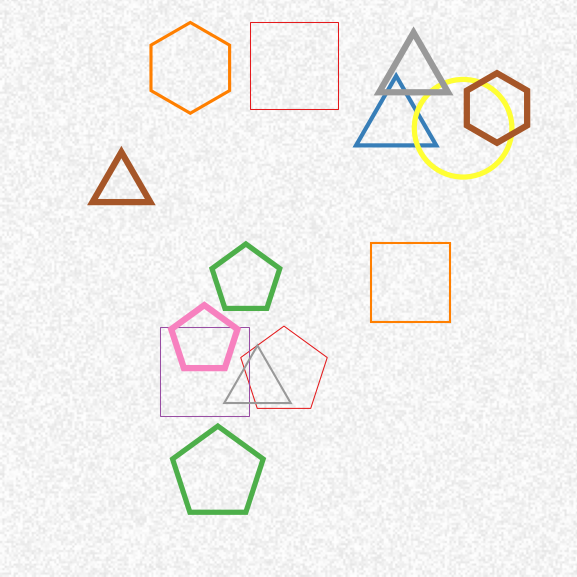[{"shape": "pentagon", "thickness": 0.5, "radius": 0.39, "center": [0.492, 0.356]}, {"shape": "square", "thickness": 0.5, "radius": 0.38, "center": [0.509, 0.886]}, {"shape": "triangle", "thickness": 2, "radius": 0.4, "center": [0.686, 0.787]}, {"shape": "pentagon", "thickness": 2.5, "radius": 0.41, "center": [0.377, 0.179]}, {"shape": "pentagon", "thickness": 2.5, "radius": 0.31, "center": [0.426, 0.515]}, {"shape": "square", "thickness": 0.5, "radius": 0.38, "center": [0.354, 0.356]}, {"shape": "square", "thickness": 1, "radius": 0.34, "center": [0.711, 0.509]}, {"shape": "hexagon", "thickness": 1.5, "radius": 0.39, "center": [0.33, 0.882]}, {"shape": "circle", "thickness": 2.5, "radius": 0.42, "center": [0.802, 0.777]}, {"shape": "hexagon", "thickness": 3, "radius": 0.3, "center": [0.861, 0.812]}, {"shape": "triangle", "thickness": 3, "radius": 0.29, "center": [0.21, 0.678]}, {"shape": "pentagon", "thickness": 3, "radius": 0.3, "center": [0.354, 0.41]}, {"shape": "triangle", "thickness": 1, "radius": 0.33, "center": [0.446, 0.334]}, {"shape": "triangle", "thickness": 3, "radius": 0.34, "center": [0.716, 0.874]}]